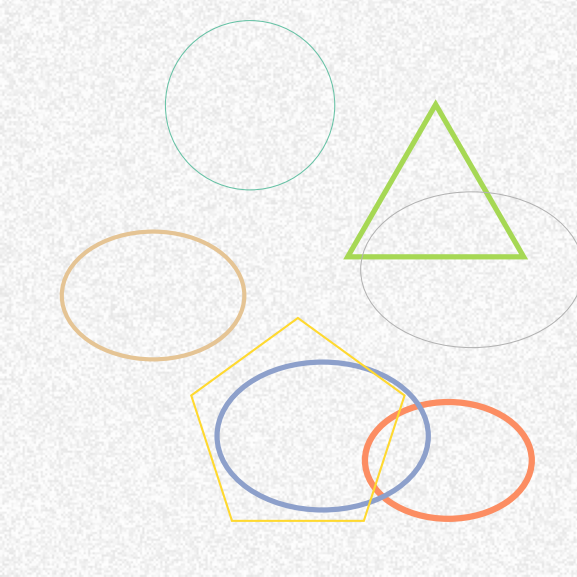[{"shape": "circle", "thickness": 0.5, "radius": 0.73, "center": [0.433, 0.817]}, {"shape": "oval", "thickness": 3, "radius": 0.72, "center": [0.776, 0.202]}, {"shape": "oval", "thickness": 2.5, "radius": 0.91, "center": [0.559, 0.244]}, {"shape": "triangle", "thickness": 2.5, "radius": 0.88, "center": [0.754, 0.642]}, {"shape": "pentagon", "thickness": 1, "radius": 0.97, "center": [0.516, 0.254]}, {"shape": "oval", "thickness": 2, "radius": 0.79, "center": [0.265, 0.487]}, {"shape": "oval", "thickness": 0.5, "radius": 0.96, "center": [0.817, 0.532]}]